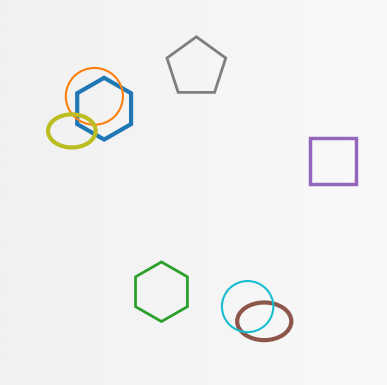[{"shape": "hexagon", "thickness": 3, "radius": 0.4, "center": [0.269, 0.718]}, {"shape": "circle", "thickness": 1.5, "radius": 0.37, "center": [0.244, 0.75]}, {"shape": "hexagon", "thickness": 2, "radius": 0.39, "center": [0.417, 0.242]}, {"shape": "square", "thickness": 2.5, "radius": 0.3, "center": [0.859, 0.582]}, {"shape": "oval", "thickness": 3, "radius": 0.35, "center": [0.682, 0.165]}, {"shape": "pentagon", "thickness": 2, "radius": 0.4, "center": [0.507, 0.825]}, {"shape": "oval", "thickness": 3, "radius": 0.31, "center": [0.185, 0.66]}, {"shape": "circle", "thickness": 1.5, "radius": 0.33, "center": [0.639, 0.204]}]